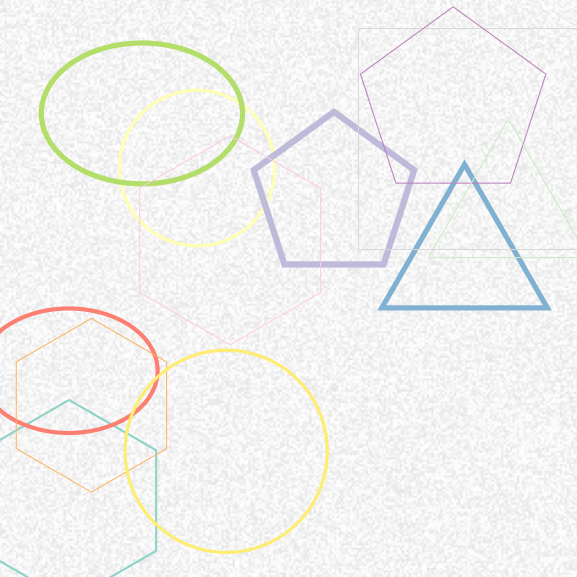[{"shape": "hexagon", "thickness": 1, "radius": 0.87, "center": [0.12, 0.132]}, {"shape": "circle", "thickness": 1.5, "radius": 0.67, "center": [0.341, 0.708]}, {"shape": "pentagon", "thickness": 3, "radius": 0.73, "center": [0.578, 0.659]}, {"shape": "oval", "thickness": 2, "radius": 0.77, "center": [0.119, 0.357]}, {"shape": "triangle", "thickness": 2.5, "radius": 0.83, "center": [0.804, 0.549]}, {"shape": "hexagon", "thickness": 0.5, "radius": 0.75, "center": [0.158, 0.297]}, {"shape": "oval", "thickness": 2.5, "radius": 0.87, "center": [0.246, 0.803]}, {"shape": "hexagon", "thickness": 0.5, "radius": 0.9, "center": [0.399, 0.583]}, {"shape": "square", "thickness": 0.5, "radius": 0.96, "center": [0.812, 0.759]}, {"shape": "pentagon", "thickness": 0.5, "radius": 0.84, "center": [0.785, 0.819]}, {"shape": "triangle", "thickness": 0.5, "radius": 0.8, "center": [0.88, 0.633]}, {"shape": "circle", "thickness": 1.5, "radius": 0.88, "center": [0.392, 0.218]}]